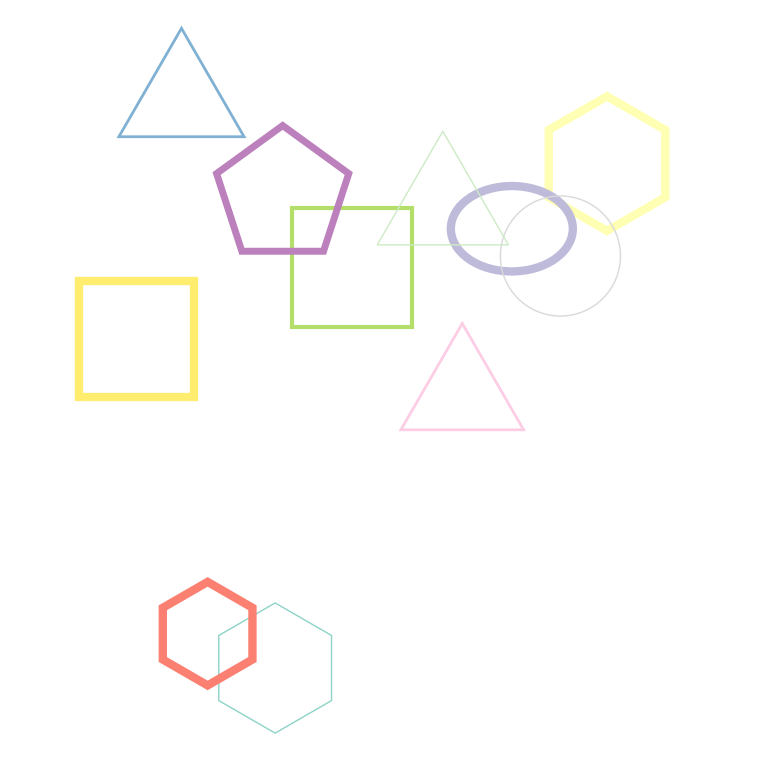[{"shape": "hexagon", "thickness": 0.5, "radius": 0.42, "center": [0.357, 0.132]}, {"shape": "hexagon", "thickness": 3, "radius": 0.44, "center": [0.788, 0.788]}, {"shape": "oval", "thickness": 3, "radius": 0.4, "center": [0.665, 0.703]}, {"shape": "hexagon", "thickness": 3, "radius": 0.34, "center": [0.27, 0.177]}, {"shape": "triangle", "thickness": 1, "radius": 0.47, "center": [0.236, 0.869]}, {"shape": "square", "thickness": 1.5, "radius": 0.39, "center": [0.457, 0.653]}, {"shape": "triangle", "thickness": 1, "radius": 0.46, "center": [0.6, 0.488]}, {"shape": "circle", "thickness": 0.5, "radius": 0.39, "center": [0.728, 0.668]}, {"shape": "pentagon", "thickness": 2.5, "radius": 0.45, "center": [0.367, 0.747]}, {"shape": "triangle", "thickness": 0.5, "radius": 0.49, "center": [0.575, 0.731]}, {"shape": "square", "thickness": 3, "radius": 0.38, "center": [0.177, 0.559]}]